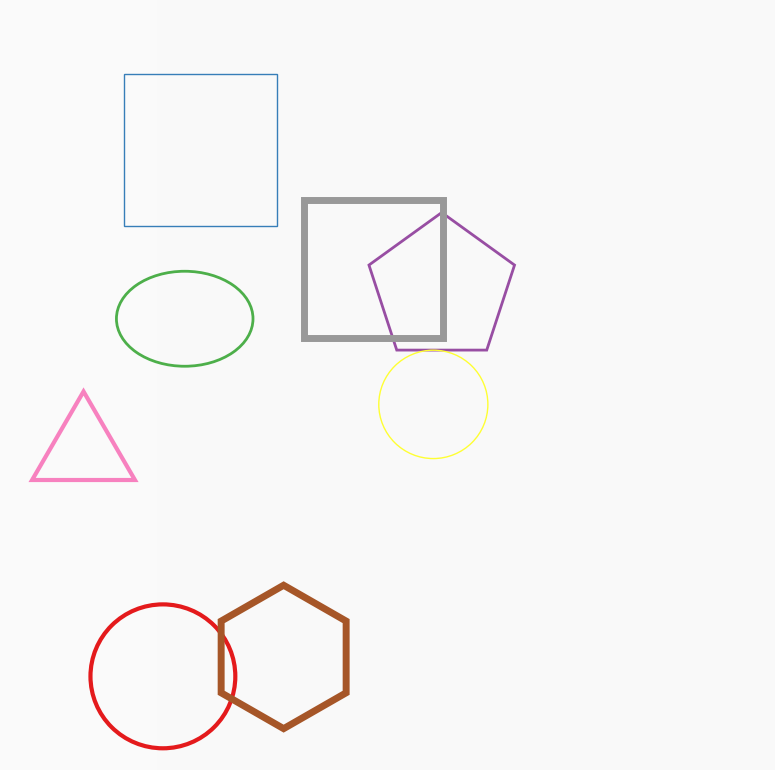[{"shape": "circle", "thickness": 1.5, "radius": 0.47, "center": [0.21, 0.122]}, {"shape": "square", "thickness": 0.5, "radius": 0.49, "center": [0.259, 0.805]}, {"shape": "oval", "thickness": 1, "radius": 0.44, "center": [0.238, 0.586]}, {"shape": "pentagon", "thickness": 1, "radius": 0.49, "center": [0.57, 0.625]}, {"shape": "circle", "thickness": 0.5, "radius": 0.35, "center": [0.559, 0.475]}, {"shape": "hexagon", "thickness": 2.5, "radius": 0.47, "center": [0.366, 0.147]}, {"shape": "triangle", "thickness": 1.5, "radius": 0.38, "center": [0.108, 0.415]}, {"shape": "square", "thickness": 2.5, "radius": 0.45, "center": [0.482, 0.651]}]